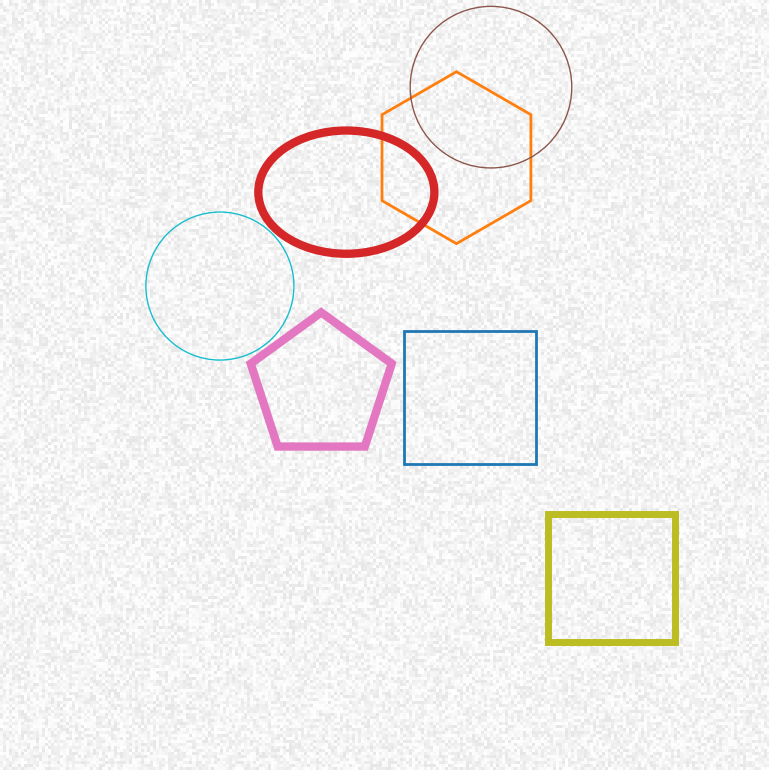[{"shape": "square", "thickness": 1, "radius": 0.43, "center": [0.61, 0.484]}, {"shape": "hexagon", "thickness": 1, "radius": 0.56, "center": [0.593, 0.795]}, {"shape": "oval", "thickness": 3, "radius": 0.57, "center": [0.45, 0.75]}, {"shape": "circle", "thickness": 0.5, "radius": 0.52, "center": [0.638, 0.887]}, {"shape": "pentagon", "thickness": 3, "radius": 0.48, "center": [0.417, 0.498]}, {"shape": "square", "thickness": 2.5, "radius": 0.41, "center": [0.794, 0.249]}, {"shape": "circle", "thickness": 0.5, "radius": 0.48, "center": [0.286, 0.629]}]